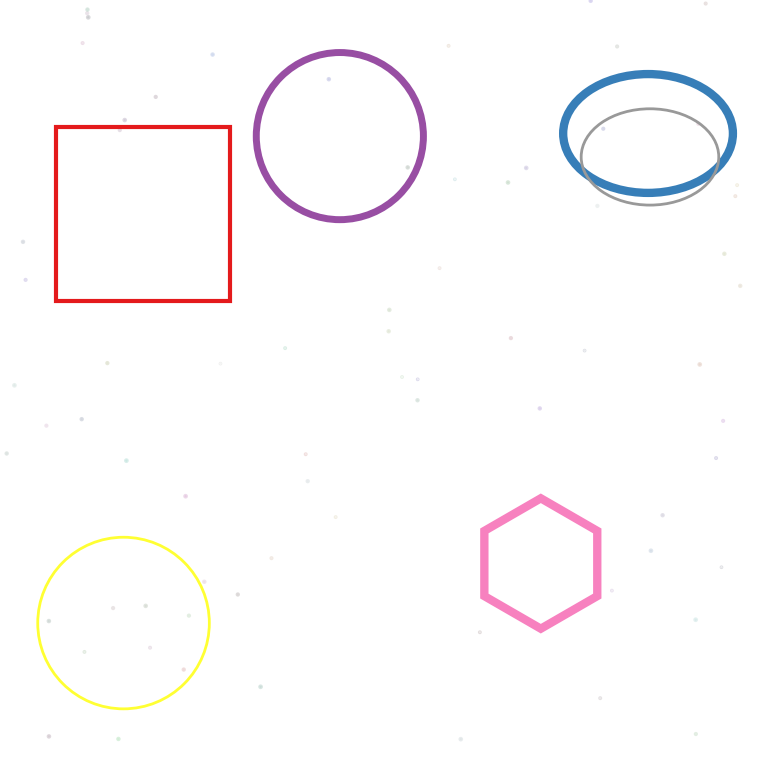[{"shape": "square", "thickness": 1.5, "radius": 0.57, "center": [0.186, 0.722]}, {"shape": "oval", "thickness": 3, "radius": 0.55, "center": [0.842, 0.827]}, {"shape": "circle", "thickness": 2.5, "radius": 0.54, "center": [0.441, 0.823]}, {"shape": "circle", "thickness": 1, "radius": 0.56, "center": [0.16, 0.191]}, {"shape": "hexagon", "thickness": 3, "radius": 0.42, "center": [0.702, 0.268]}, {"shape": "oval", "thickness": 1, "radius": 0.45, "center": [0.844, 0.796]}]